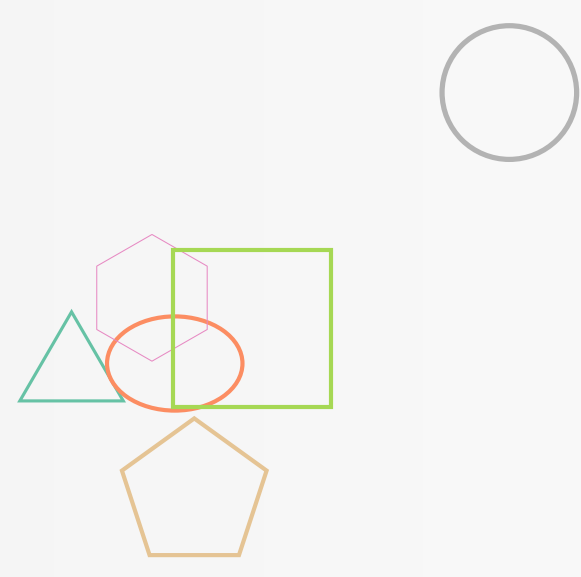[{"shape": "triangle", "thickness": 1.5, "radius": 0.51, "center": [0.123, 0.356]}, {"shape": "oval", "thickness": 2, "radius": 0.58, "center": [0.301, 0.37]}, {"shape": "hexagon", "thickness": 0.5, "radius": 0.55, "center": [0.261, 0.483]}, {"shape": "square", "thickness": 2, "radius": 0.68, "center": [0.434, 0.43]}, {"shape": "pentagon", "thickness": 2, "radius": 0.65, "center": [0.334, 0.144]}, {"shape": "circle", "thickness": 2.5, "radius": 0.58, "center": [0.876, 0.839]}]